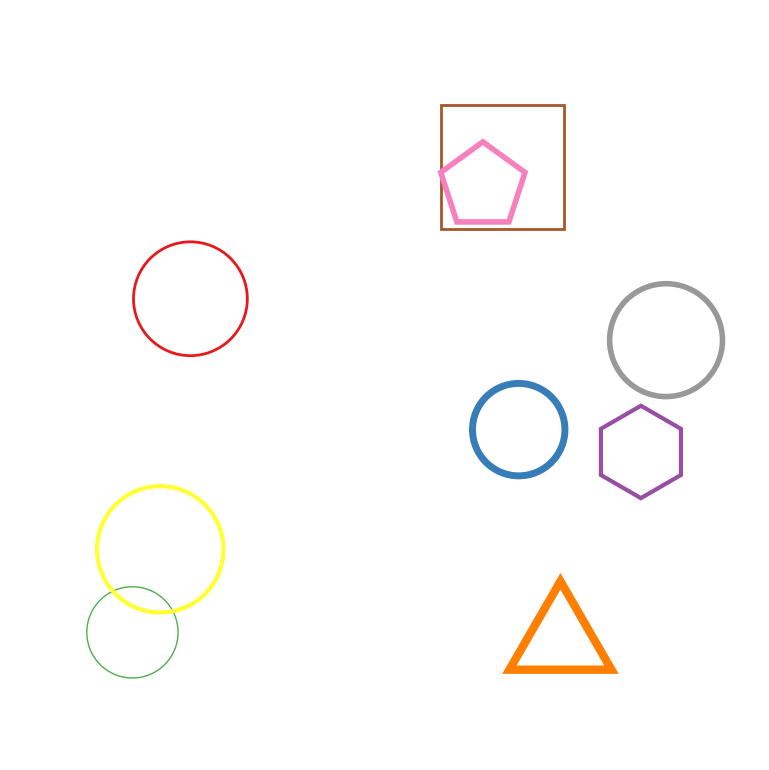[{"shape": "circle", "thickness": 1, "radius": 0.37, "center": [0.247, 0.612]}, {"shape": "circle", "thickness": 2.5, "radius": 0.3, "center": [0.674, 0.442]}, {"shape": "circle", "thickness": 0.5, "radius": 0.3, "center": [0.172, 0.179]}, {"shape": "hexagon", "thickness": 1.5, "radius": 0.3, "center": [0.832, 0.413]}, {"shape": "triangle", "thickness": 3, "radius": 0.38, "center": [0.728, 0.169]}, {"shape": "circle", "thickness": 1.5, "radius": 0.41, "center": [0.208, 0.287]}, {"shape": "square", "thickness": 1, "radius": 0.4, "center": [0.653, 0.783]}, {"shape": "pentagon", "thickness": 2, "radius": 0.29, "center": [0.627, 0.758]}, {"shape": "circle", "thickness": 2, "radius": 0.37, "center": [0.865, 0.558]}]